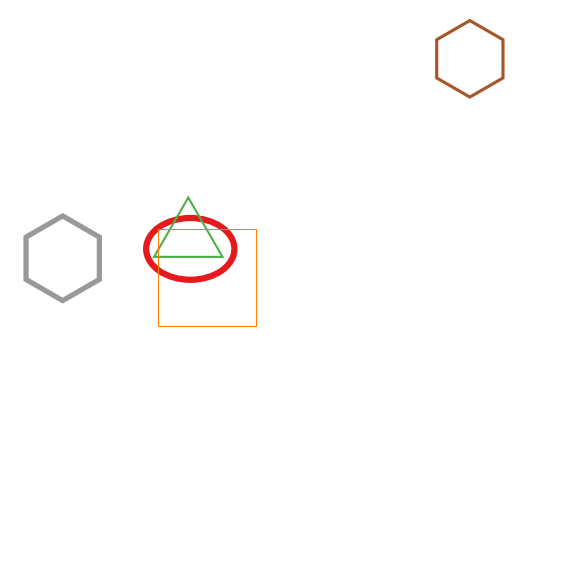[{"shape": "oval", "thickness": 3, "radius": 0.38, "center": [0.33, 0.568]}, {"shape": "triangle", "thickness": 1, "radius": 0.34, "center": [0.326, 0.589]}, {"shape": "square", "thickness": 0.5, "radius": 0.42, "center": [0.358, 0.518]}, {"shape": "hexagon", "thickness": 1.5, "radius": 0.33, "center": [0.814, 0.897]}, {"shape": "hexagon", "thickness": 2.5, "radius": 0.37, "center": [0.109, 0.552]}]